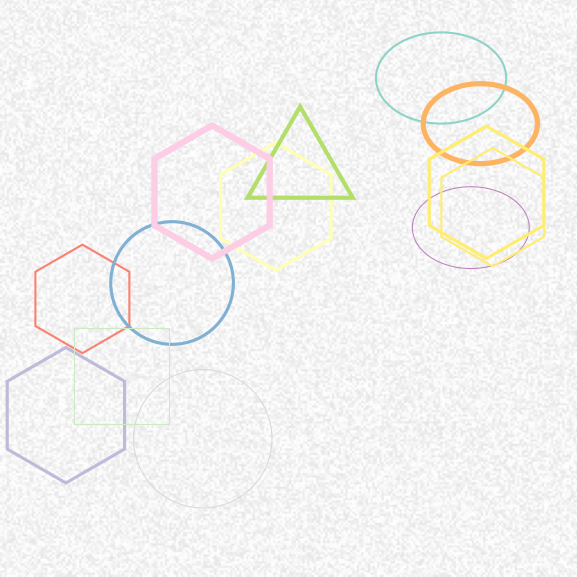[{"shape": "oval", "thickness": 1, "radius": 0.56, "center": [0.764, 0.864]}, {"shape": "hexagon", "thickness": 1.5, "radius": 0.55, "center": [0.478, 0.641]}, {"shape": "hexagon", "thickness": 1.5, "radius": 0.59, "center": [0.114, 0.28]}, {"shape": "hexagon", "thickness": 1, "radius": 0.47, "center": [0.143, 0.482]}, {"shape": "circle", "thickness": 1.5, "radius": 0.53, "center": [0.298, 0.509]}, {"shape": "oval", "thickness": 2.5, "radius": 0.49, "center": [0.832, 0.785]}, {"shape": "triangle", "thickness": 2, "radius": 0.53, "center": [0.52, 0.709]}, {"shape": "hexagon", "thickness": 3, "radius": 0.58, "center": [0.367, 0.667]}, {"shape": "circle", "thickness": 0.5, "radius": 0.6, "center": [0.351, 0.239]}, {"shape": "oval", "thickness": 0.5, "radius": 0.51, "center": [0.815, 0.605]}, {"shape": "square", "thickness": 0.5, "radius": 0.41, "center": [0.21, 0.347]}, {"shape": "hexagon", "thickness": 1.5, "radius": 0.57, "center": [0.842, 0.666]}, {"shape": "hexagon", "thickness": 1, "radius": 0.51, "center": [0.853, 0.64]}]